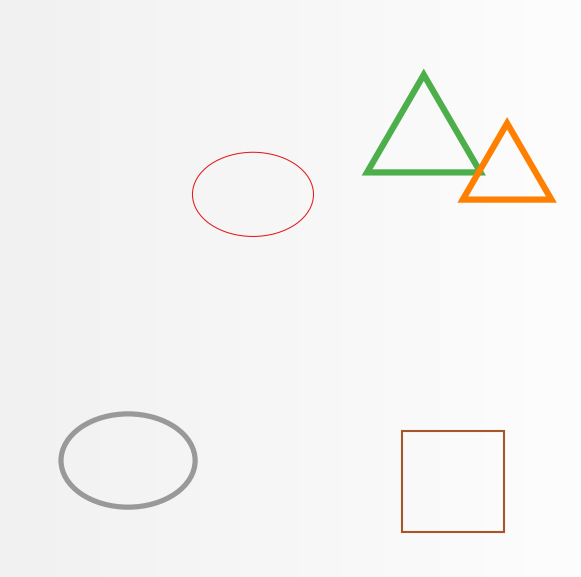[{"shape": "oval", "thickness": 0.5, "radius": 0.52, "center": [0.435, 0.663]}, {"shape": "triangle", "thickness": 3, "radius": 0.56, "center": [0.729, 0.757]}, {"shape": "triangle", "thickness": 3, "radius": 0.44, "center": [0.872, 0.698]}, {"shape": "square", "thickness": 1, "radius": 0.44, "center": [0.779, 0.165]}, {"shape": "oval", "thickness": 2.5, "radius": 0.58, "center": [0.22, 0.202]}]